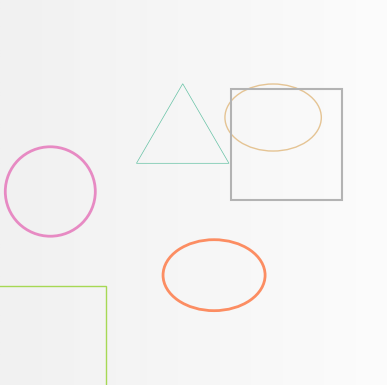[{"shape": "triangle", "thickness": 0.5, "radius": 0.69, "center": [0.472, 0.645]}, {"shape": "oval", "thickness": 2, "radius": 0.66, "center": [0.552, 0.285]}, {"shape": "circle", "thickness": 2, "radius": 0.58, "center": [0.13, 0.503]}, {"shape": "square", "thickness": 1, "radius": 0.72, "center": [0.128, 0.113]}, {"shape": "oval", "thickness": 1, "radius": 0.62, "center": [0.705, 0.695]}, {"shape": "square", "thickness": 1.5, "radius": 0.72, "center": [0.739, 0.623]}]